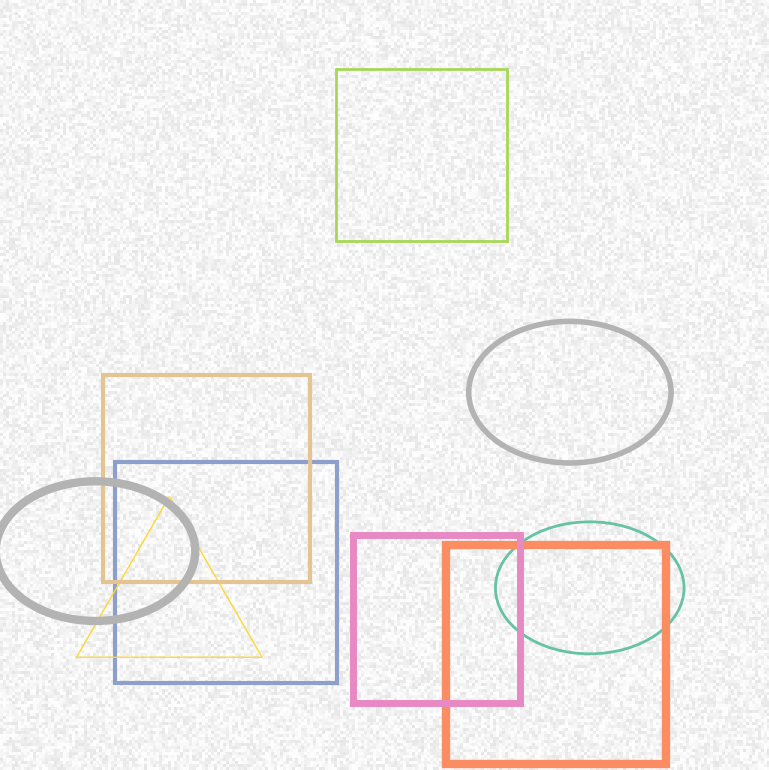[{"shape": "oval", "thickness": 1, "radius": 0.61, "center": [0.766, 0.237]}, {"shape": "square", "thickness": 3, "radius": 0.71, "center": [0.722, 0.15]}, {"shape": "square", "thickness": 1.5, "radius": 0.72, "center": [0.294, 0.256]}, {"shape": "square", "thickness": 2.5, "radius": 0.54, "center": [0.567, 0.196]}, {"shape": "square", "thickness": 1, "radius": 0.56, "center": [0.547, 0.799]}, {"shape": "triangle", "thickness": 0.5, "radius": 0.7, "center": [0.22, 0.216]}, {"shape": "square", "thickness": 1.5, "radius": 0.67, "center": [0.269, 0.379]}, {"shape": "oval", "thickness": 2, "radius": 0.66, "center": [0.74, 0.491]}, {"shape": "oval", "thickness": 3, "radius": 0.65, "center": [0.124, 0.284]}]